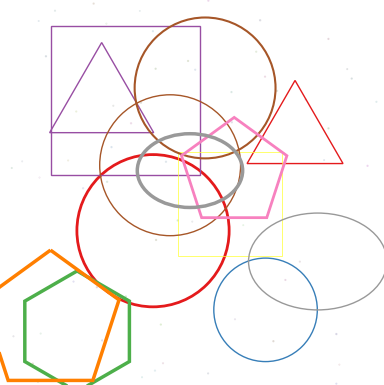[{"shape": "circle", "thickness": 2, "radius": 0.99, "center": [0.397, 0.401]}, {"shape": "triangle", "thickness": 1, "radius": 0.72, "center": [0.766, 0.647]}, {"shape": "circle", "thickness": 1, "radius": 0.67, "center": [0.69, 0.195]}, {"shape": "hexagon", "thickness": 2.5, "radius": 0.78, "center": [0.2, 0.139]}, {"shape": "square", "thickness": 1, "radius": 0.97, "center": [0.327, 0.74]}, {"shape": "triangle", "thickness": 1, "radius": 0.78, "center": [0.264, 0.733]}, {"shape": "pentagon", "thickness": 2.5, "radius": 0.94, "center": [0.131, 0.163]}, {"shape": "square", "thickness": 0.5, "radius": 0.67, "center": [0.597, 0.47]}, {"shape": "circle", "thickness": 1, "radius": 0.91, "center": [0.442, 0.571]}, {"shape": "circle", "thickness": 1.5, "radius": 0.91, "center": [0.533, 0.772]}, {"shape": "pentagon", "thickness": 2, "radius": 0.72, "center": [0.608, 0.551]}, {"shape": "oval", "thickness": 1, "radius": 0.9, "center": [0.825, 0.321]}, {"shape": "oval", "thickness": 2.5, "radius": 0.68, "center": [0.493, 0.557]}]